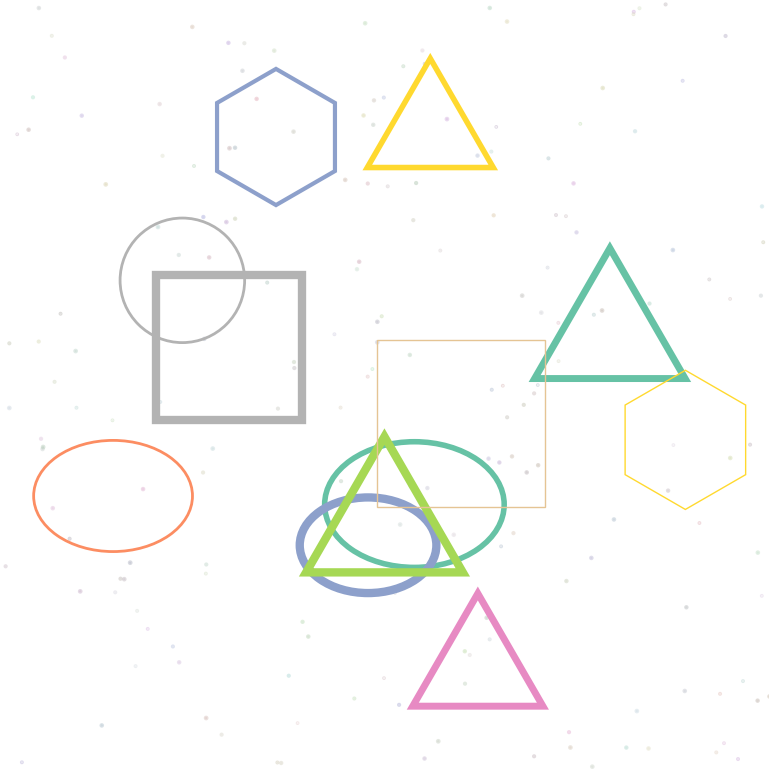[{"shape": "oval", "thickness": 2, "radius": 0.58, "center": [0.538, 0.345]}, {"shape": "triangle", "thickness": 2.5, "radius": 0.56, "center": [0.792, 0.565]}, {"shape": "oval", "thickness": 1, "radius": 0.52, "center": [0.147, 0.356]}, {"shape": "oval", "thickness": 3, "radius": 0.44, "center": [0.478, 0.292]}, {"shape": "hexagon", "thickness": 1.5, "radius": 0.44, "center": [0.358, 0.822]}, {"shape": "triangle", "thickness": 2.5, "radius": 0.49, "center": [0.621, 0.132]}, {"shape": "triangle", "thickness": 3, "radius": 0.59, "center": [0.499, 0.315]}, {"shape": "hexagon", "thickness": 0.5, "radius": 0.45, "center": [0.89, 0.429]}, {"shape": "triangle", "thickness": 2, "radius": 0.47, "center": [0.559, 0.83]}, {"shape": "square", "thickness": 0.5, "radius": 0.55, "center": [0.599, 0.45]}, {"shape": "circle", "thickness": 1, "radius": 0.4, "center": [0.237, 0.636]}, {"shape": "square", "thickness": 3, "radius": 0.47, "center": [0.297, 0.549]}]